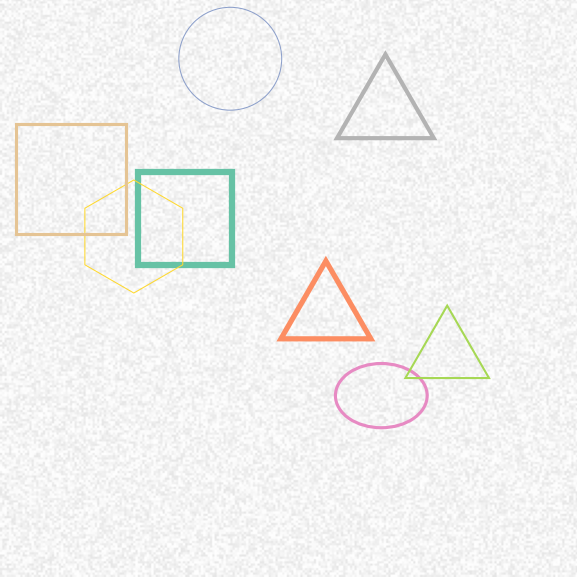[{"shape": "square", "thickness": 3, "radius": 0.4, "center": [0.321, 0.621]}, {"shape": "triangle", "thickness": 2.5, "radius": 0.45, "center": [0.564, 0.457]}, {"shape": "circle", "thickness": 0.5, "radius": 0.45, "center": [0.399, 0.897]}, {"shape": "oval", "thickness": 1.5, "radius": 0.4, "center": [0.66, 0.314]}, {"shape": "triangle", "thickness": 1, "radius": 0.42, "center": [0.774, 0.386]}, {"shape": "hexagon", "thickness": 0.5, "radius": 0.49, "center": [0.232, 0.59]}, {"shape": "square", "thickness": 1.5, "radius": 0.48, "center": [0.124, 0.689]}, {"shape": "triangle", "thickness": 2, "radius": 0.48, "center": [0.667, 0.808]}]